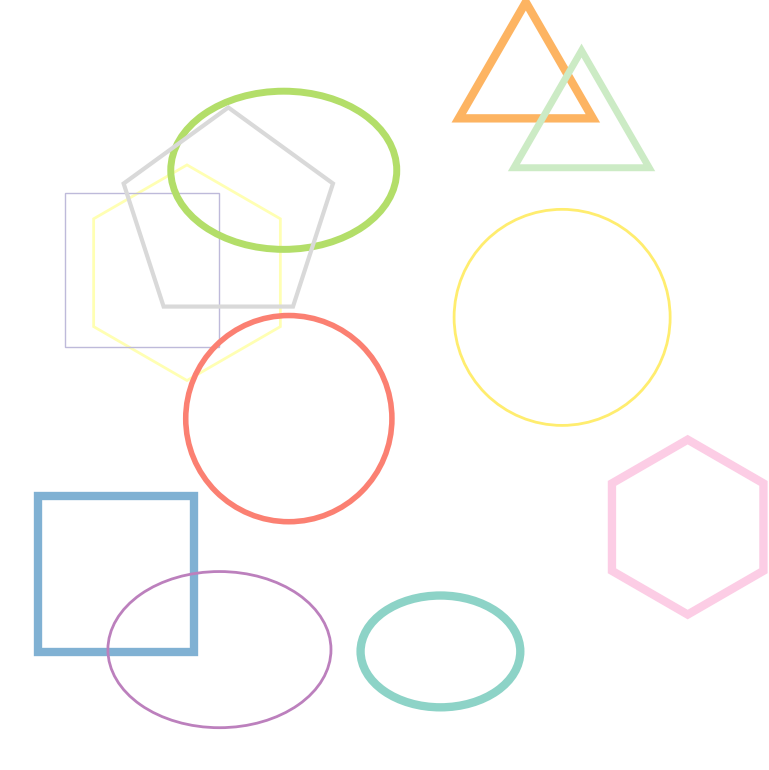[{"shape": "oval", "thickness": 3, "radius": 0.52, "center": [0.572, 0.154]}, {"shape": "hexagon", "thickness": 1, "radius": 0.7, "center": [0.243, 0.646]}, {"shape": "square", "thickness": 0.5, "radius": 0.5, "center": [0.184, 0.65]}, {"shape": "circle", "thickness": 2, "radius": 0.67, "center": [0.375, 0.456]}, {"shape": "square", "thickness": 3, "radius": 0.51, "center": [0.15, 0.255]}, {"shape": "triangle", "thickness": 3, "radius": 0.5, "center": [0.683, 0.897]}, {"shape": "oval", "thickness": 2.5, "radius": 0.73, "center": [0.369, 0.779]}, {"shape": "hexagon", "thickness": 3, "radius": 0.57, "center": [0.893, 0.315]}, {"shape": "pentagon", "thickness": 1.5, "radius": 0.71, "center": [0.297, 0.717]}, {"shape": "oval", "thickness": 1, "radius": 0.72, "center": [0.285, 0.156]}, {"shape": "triangle", "thickness": 2.5, "radius": 0.51, "center": [0.755, 0.833]}, {"shape": "circle", "thickness": 1, "radius": 0.7, "center": [0.73, 0.588]}]